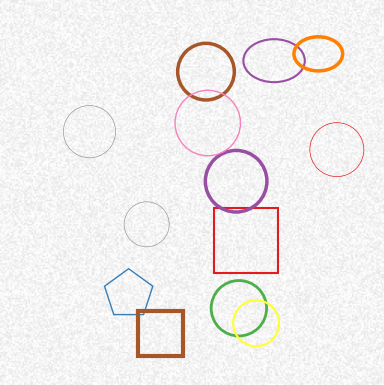[{"shape": "square", "thickness": 1.5, "radius": 0.42, "center": [0.639, 0.375]}, {"shape": "circle", "thickness": 0.5, "radius": 0.35, "center": [0.875, 0.611]}, {"shape": "pentagon", "thickness": 1, "radius": 0.33, "center": [0.334, 0.236]}, {"shape": "circle", "thickness": 2, "radius": 0.36, "center": [0.62, 0.199]}, {"shape": "circle", "thickness": 2.5, "radius": 0.4, "center": [0.613, 0.529]}, {"shape": "oval", "thickness": 1.5, "radius": 0.4, "center": [0.712, 0.842]}, {"shape": "oval", "thickness": 2.5, "radius": 0.32, "center": [0.827, 0.86]}, {"shape": "circle", "thickness": 1.5, "radius": 0.3, "center": [0.665, 0.16]}, {"shape": "square", "thickness": 3, "radius": 0.3, "center": [0.417, 0.134]}, {"shape": "circle", "thickness": 2.5, "radius": 0.37, "center": [0.535, 0.814]}, {"shape": "circle", "thickness": 1, "radius": 0.42, "center": [0.54, 0.68]}, {"shape": "circle", "thickness": 0.5, "radius": 0.34, "center": [0.232, 0.658]}, {"shape": "circle", "thickness": 0.5, "radius": 0.29, "center": [0.381, 0.417]}]